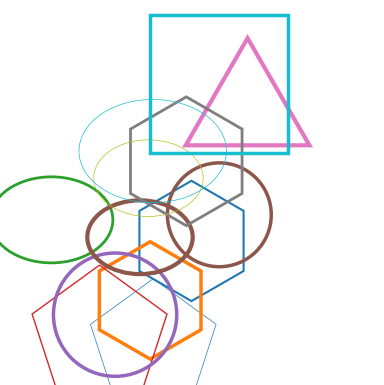[{"shape": "hexagon", "thickness": 1.5, "radius": 0.78, "center": [0.497, 0.374]}, {"shape": "pentagon", "thickness": 0.5, "radius": 0.86, "center": [0.398, 0.105]}, {"shape": "hexagon", "thickness": 2.5, "radius": 0.76, "center": [0.39, 0.22]}, {"shape": "oval", "thickness": 2, "radius": 0.8, "center": [0.134, 0.429]}, {"shape": "pentagon", "thickness": 1, "radius": 0.92, "center": [0.259, 0.127]}, {"shape": "circle", "thickness": 2.5, "radius": 0.8, "center": [0.299, 0.183]}, {"shape": "circle", "thickness": 2.5, "radius": 0.67, "center": [0.57, 0.442]}, {"shape": "oval", "thickness": 3, "radius": 0.68, "center": [0.364, 0.384]}, {"shape": "triangle", "thickness": 3, "radius": 0.93, "center": [0.643, 0.715]}, {"shape": "hexagon", "thickness": 2, "radius": 0.84, "center": [0.484, 0.581]}, {"shape": "oval", "thickness": 0.5, "radius": 0.71, "center": [0.386, 0.537]}, {"shape": "oval", "thickness": 0.5, "radius": 0.96, "center": [0.397, 0.608]}, {"shape": "square", "thickness": 2.5, "radius": 0.9, "center": [0.569, 0.783]}]